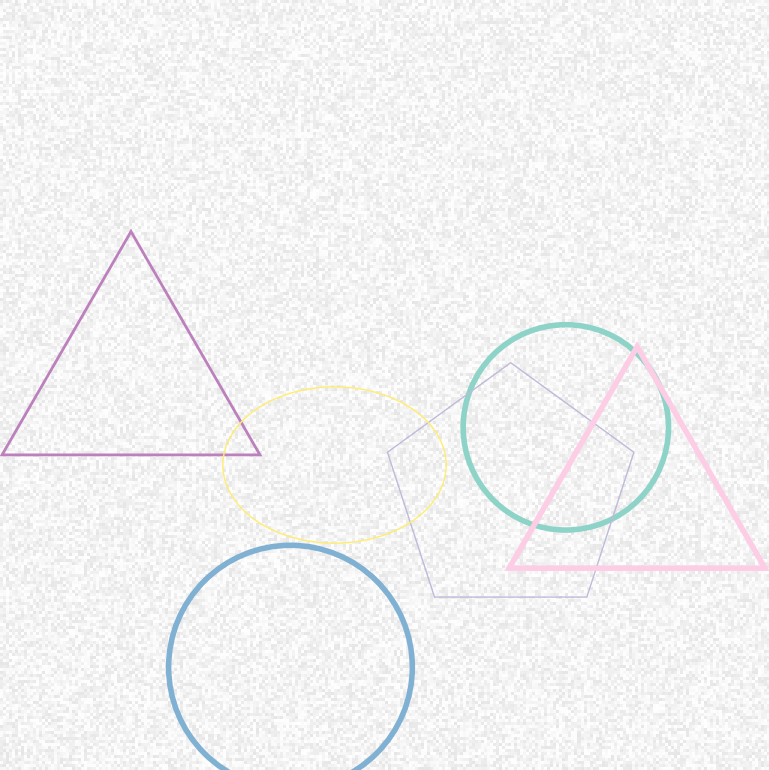[{"shape": "circle", "thickness": 2, "radius": 0.67, "center": [0.735, 0.445]}, {"shape": "pentagon", "thickness": 0.5, "radius": 0.84, "center": [0.663, 0.361]}, {"shape": "circle", "thickness": 2, "radius": 0.79, "center": [0.377, 0.134]}, {"shape": "triangle", "thickness": 2, "radius": 0.96, "center": [0.827, 0.358]}, {"shape": "triangle", "thickness": 1, "radius": 0.97, "center": [0.17, 0.506]}, {"shape": "oval", "thickness": 0.5, "radius": 0.73, "center": [0.434, 0.396]}]